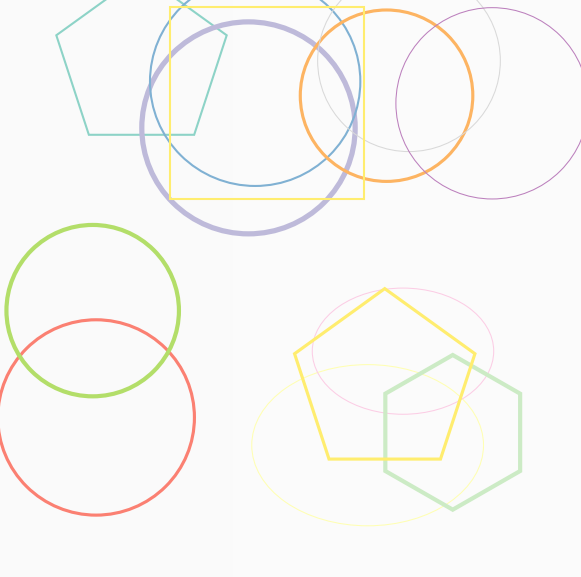[{"shape": "pentagon", "thickness": 1, "radius": 0.77, "center": [0.243, 0.89]}, {"shape": "oval", "thickness": 0.5, "radius": 1.0, "center": [0.632, 0.228]}, {"shape": "circle", "thickness": 2.5, "radius": 0.92, "center": [0.427, 0.778]}, {"shape": "circle", "thickness": 1.5, "radius": 0.85, "center": [0.165, 0.276]}, {"shape": "circle", "thickness": 1, "radius": 0.9, "center": [0.439, 0.858]}, {"shape": "circle", "thickness": 1.5, "radius": 0.74, "center": [0.665, 0.833]}, {"shape": "circle", "thickness": 2, "radius": 0.74, "center": [0.159, 0.461]}, {"shape": "oval", "thickness": 0.5, "radius": 0.78, "center": [0.693, 0.391]}, {"shape": "circle", "thickness": 0.5, "radius": 0.79, "center": [0.704, 0.894]}, {"shape": "circle", "thickness": 0.5, "radius": 0.83, "center": [0.847, 0.82]}, {"shape": "hexagon", "thickness": 2, "radius": 0.67, "center": [0.779, 0.251]}, {"shape": "pentagon", "thickness": 1.5, "radius": 0.82, "center": [0.662, 0.336]}, {"shape": "square", "thickness": 1, "radius": 0.83, "center": [0.46, 0.821]}]